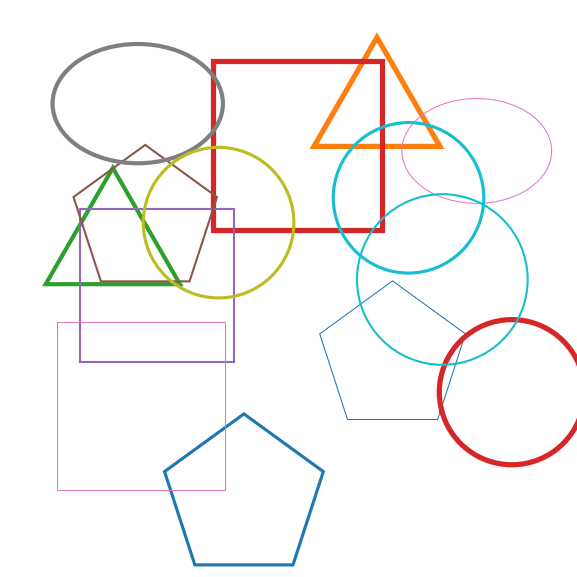[{"shape": "pentagon", "thickness": 0.5, "radius": 0.66, "center": [0.68, 0.38]}, {"shape": "pentagon", "thickness": 1.5, "radius": 0.72, "center": [0.422, 0.138]}, {"shape": "triangle", "thickness": 2.5, "radius": 0.63, "center": [0.653, 0.809]}, {"shape": "triangle", "thickness": 2, "radius": 0.67, "center": [0.195, 0.574]}, {"shape": "square", "thickness": 2.5, "radius": 0.73, "center": [0.516, 0.747]}, {"shape": "circle", "thickness": 2.5, "radius": 0.63, "center": [0.886, 0.32]}, {"shape": "square", "thickness": 1, "radius": 0.66, "center": [0.272, 0.505]}, {"shape": "pentagon", "thickness": 1, "radius": 0.65, "center": [0.251, 0.618]}, {"shape": "oval", "thickness": 0.5, "radius": 0.65, "center": [0.826, 0.738]}, {"shape": "square", "thickness": 0.5, "radius": 0.73, "center": [0.244, 0.296]}, {"shape": "oval", "thickness": 2, "radius": 0.74, "center": [0.239, 0.82]}, {"shape": "circle", "thickness": 1.5, "radius": 0.65, "center": [0.379, 0.614]}, {"shape": "circle", "thickness": 1.5, "radius": 0.65, "center": [0.707, 0.657]}, {"shape": "circle", "thickness": 1, "radius": 0.74, "center": [0.766, 0.515]}]